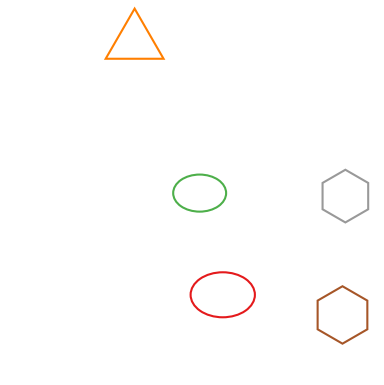[{"shape": "oval", "thickness": 1.5, "radius": 0.42, "center": [0.579, 0.234]}, {"shape": "oval", "thickness": 1.5, "radius": 0.34, "center": [0.519, 0.498]}, {"shape": "triangle", "thickness": 1.5, "radius": 0.43, "center": [0.35, 0.891]}, {"shape": "hexagon", "thickness": 1.5, "radius": 0.37, "center": [0.89, 0.182]}, {"shape": "hexagon", "thickness": 1.5, "radius": 0.34, "center": [0.897, 0.491]}]